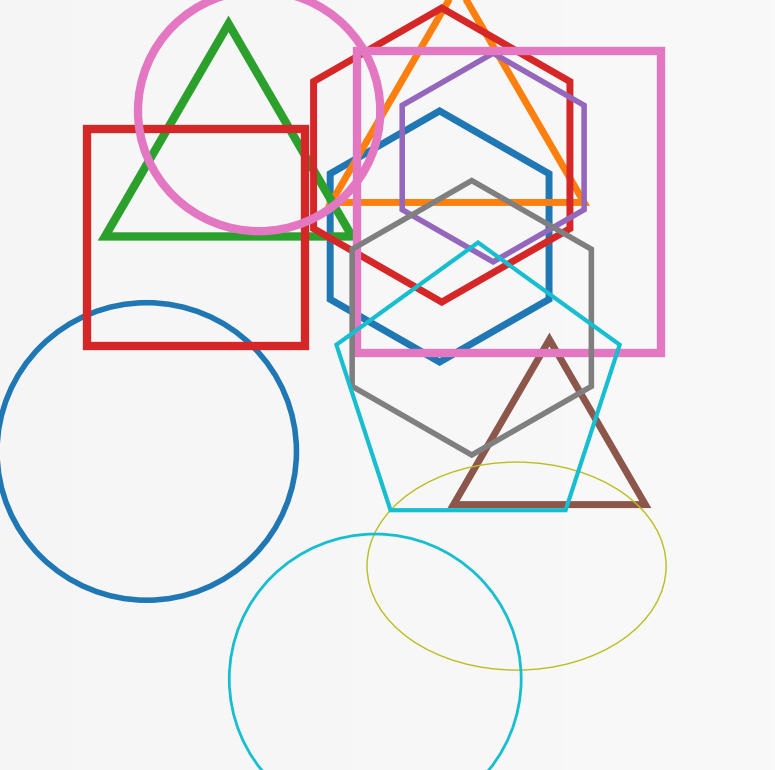[{"shape": "hexagon", "thickness": 2.5, "radius": 0.82, "center": [0.567, 0.693]}, {"shape": "circle", "thickness": 2, "radius": 0.97, "center": [0.189, 0.414]}, {"shape": "triangle", "thickness": 2.5, "radius": 0.94, "center": [0.59, 0.831]}, {"shape": "triangle", "thickness": 3, "radius": 0.92, "center": [0.295, 0.785]}, {"shape": "hexagon", "thickness": 2.5, "radius": 0.95, "center": [0.57, 0.799]}, {"shape": "square", "thickness": 3, "radius": 0.7, "center": [0.253, 0.691]}, {"shape": "hexagon", "thickness": 2, "radius": 0.68, "center": [0.636, 0.795]}, {"shape": "triangle", "thickness": 2.5, "radius": 0.71, "center": [0.709, 0.416]}, {"shape": "square", "thickness": 3, "radius": 0.98, "center": [0.657, 0.737]}, {"shape": "circle", "thickness": 3, "radius": 0.78, "center": [0.334, 0.856]}, {"shape": "hexagon", "thickness": 2, "radius": 0.89, "center": [0.609, 0.587]}, {"shape": "oval", "thickness": 0.5, "radius": 0.96, "center": [0.667, 0.265]}, {"shape": "pentagon", "thickness": 1.5, "radius": 0.96, "center": [0.617, 0.493]}, {"shape": "circle", "thickness": 1, "radius": 0.94, "center": [0.484, 0.118]}]